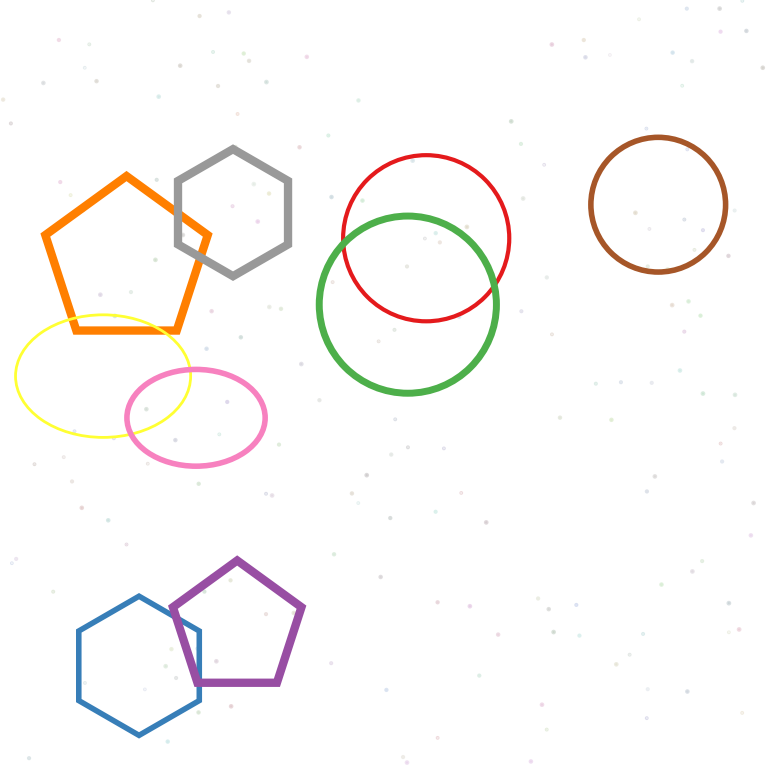[{"shape": "circle", "thickness": 1.5, "radius": 0.54, "center": [0.553, 0.691]}, {"shape": "hexagon", "thickness": 2, "radius": 0.45, "center": [0.181, 0.135]}, {"shape": "circle", "thickness": 2.5, "radius": 0.58, "center": [0.53, 0.604]}, {"shape": "pentagon", "thickness": 3, "radius": 0.44, "center": [0.308, 0.184]}, {"shape": "pentagon", "thickness": 3, "radius": 0.55, "center": [0.164, 0.66]}, {"shape": "oval", "thickness": 1, "radius": 0.57, "center": [0.134, 0.512]}, {"shape": "circle", "thickness": 2, "radius": 0.44, "center": [0.855, 0.734]}, {"shape": "oval", "thickness": 2, "radius": 0.45, "center": [0.255, 0.457]}, {"shape": "hexagon", "thickness": 3, "radius": 0.41, "center": [0.303, 0.724]}]